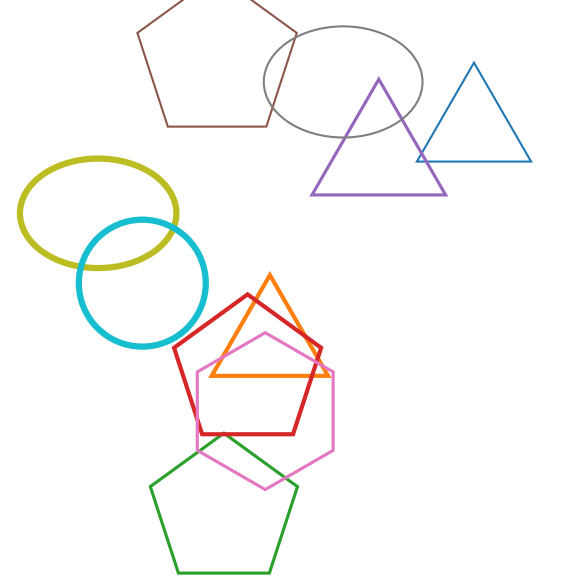[{"shape": "triangle", "thickness": 1, "radius": 0.57, "center": [0.821, 0.776]}, {"shape": "triangle", "thickness": 2, "radius": 0.58, "center": [0.467, 0.406]}, {"shape": "pentagon", "thickness": 1.5, "radius": 0.67, "center": [0.388, 0.115]}, {"shape": "pentagon", "thickness": 2, "radius": 0.67, "center": [0.429, 0.356]}, {"shape": "triangle", "thickness": 1.5, "radius": 0.67, "center": [0.656, 0.728]}, {"shape": "pentagon", "thickness": 1, "radius": 0.73, "center": [0.376, 0.897]}, {"shape": "hexagon", "thickness": 1.5, "radius": 0.68, "center": [0.459, 0.287]}, {"shape": "oval", "thickness": 1, "radius": 0.69, "center": [0.594, 0.857]}, {"shape": "oval", "thickness": 3, "radius": 0.68, "center": [0.17, 0.63]}, {"shape": "circle", "thickness": 3, "radius": 0.55, "center": [0.246, 0.509]}]